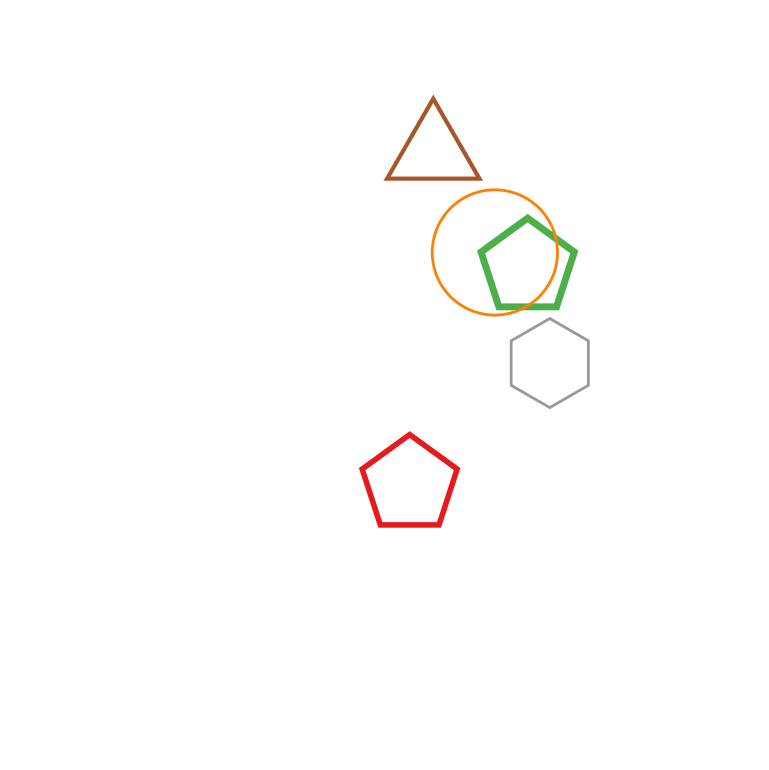[{"shape": "pentagon", "thickness": 2, "radius": 0.32, "center": [0.532, 0.371]}, {"shape": "pentagon", "thickness": 2.5, "radius": 0.32, "center": [0.685, 0.653]}, {"shape": "circle", "thickness": 1, "radius": 0.41, "center": [0.643, 0.672]}, {"shape": "triangle", "thickness": 1.5, "radius": 0.35, "center": [0.563, 0.803]}, {"shape": "hexagon", "thickness": 1, "radius": 0.29, "center": [0.714, 0.528]}]